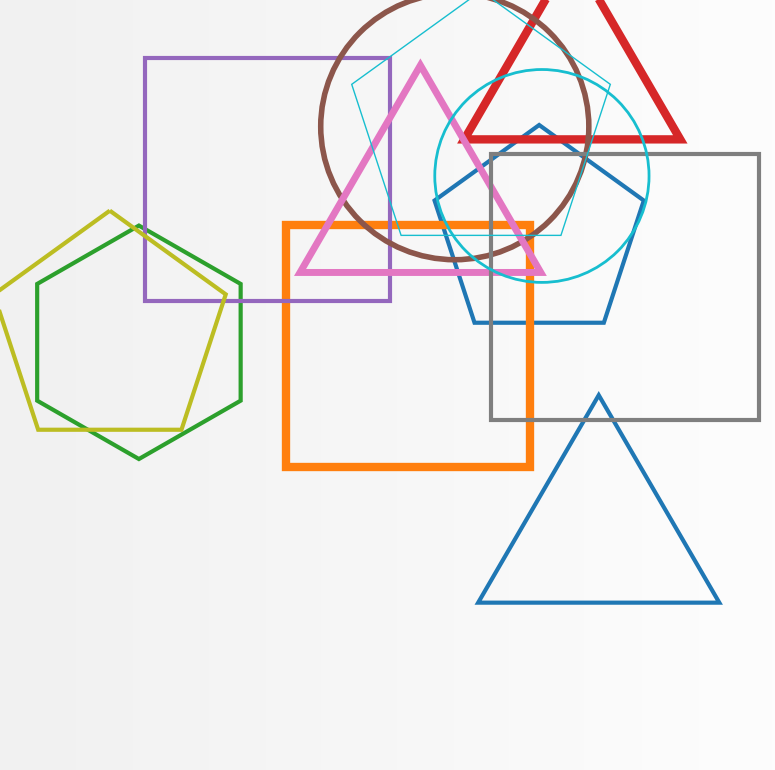[{"shape": "pentagon", "thickness": 1.5, "radius": 0.71, "center": [0.696, 0.696]}, {"shape": "triangle", "thickness": 1.5, "radius": 0.9, "center": [0.773, 0.307]}, {"shape": "square", "thickness": 3, "radius": 0.79, "center": [0.526, 0.55]}, {"shape": "hexagon", "thickness": 1.5, "radius": 0.76, "center": [0.179, 0.555]}, {"shape": "triangle", "thickness": 3, "radius": 0.8, "center": [0.738, 0.899]}, {"shape": "square", "thickness": 1.5, "radius": 0.79, "center": [0.345, 0.767]}, {"shape": "circle", "thickness": 2, "radius": 0.86, "center": [0.587, 0.836]}, {"shape": "triangle", "thickness": 2.5, "radius": 0.9, "center": [0.542, 0.736]}, {"shape": "square", "thickness": 1.5, "radius": 0.86, "center": [0.807, 0.628]}, {"shape": "pentagon", "thickness": 1.5, "radius": 0.79, "center": [0.142, 0.569]}, {"shape": "pentagon", "thickness": 0.5, "radius": 0.88, "center": [0.621, 0.836]}, {"shape": "circle", "thickness": 1, "radius": 0.69, "center": [0.699, 0.771]}]